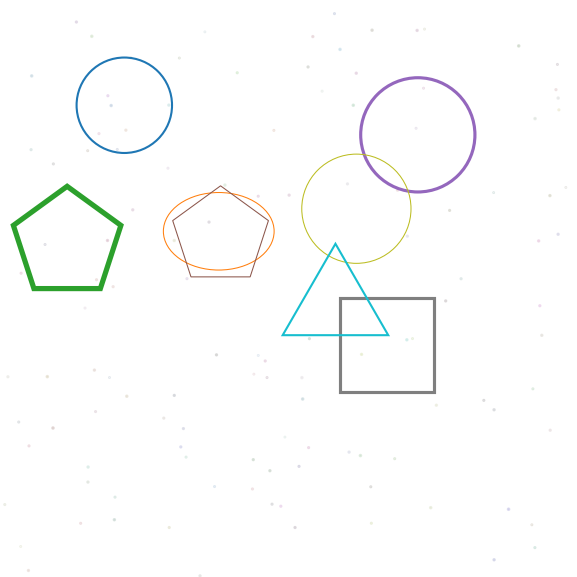[{"shape": "circle", "thickness": 1, "radius": 0.41, "center": [0.215, 0.817]}, {"shape": "oval", "thickness": 0.5, "radius": 0.48, "center": [0.379, 0.599]}, {"shape": "pentagon", "thickness": 2.5, "radius": 0.49, "center": [0.116, 0.579]}, {"shape": "circle", "thickness": 1.5, "radius": 0.49, "center": [0.723, 0.766]}, {"shape": "pentagon", "thickness": 0.5, "radius": 0.44, "center": [0.382, 0.59]}, {"shape": "square", "thickness": 1.5, "radius": 0.41, "center": [0.67, 0.401]}, {"shape": "circle", "thickness": 0.5, "radius": 0.47, "center": [0.617, 0.638]}, {"shape": "triangle", "thickness": 1, "radius": 0.53, "center": [0.581, 0.471]}]